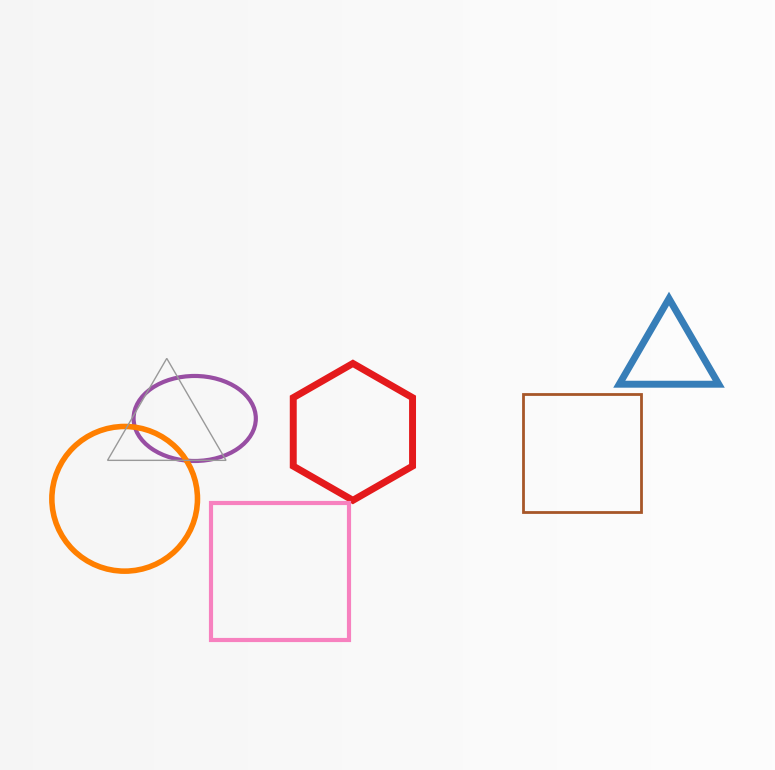[{"shape": "hexagon", "thickness": 2.5, "radius": 0.44, "center": [0.455, 0.439]}, {"shape": "triangle", "thickness": 2.5, "radius": 0.37, "center": [0.863, 0.538]}, {"shape": "oval", "thickness": 1.5, "radius": 0.39, "center": [0.251, 0.457]}, {"shape": "circle", "thickness": 2, "radius": 0.47, "center": [0.161, 0.352]}, {"shape": "square", "thickness": 1, "radius": 0.38, "center": [0.751, 0.412]}, {"shape": "square", "thickness": 1.5, "radius": 0.45, "center": [0.361, 0.258]}, {"shape": "triangle", "thickness": 0.5, "radius": 0.44, "center": [0.215, 0.446]}]